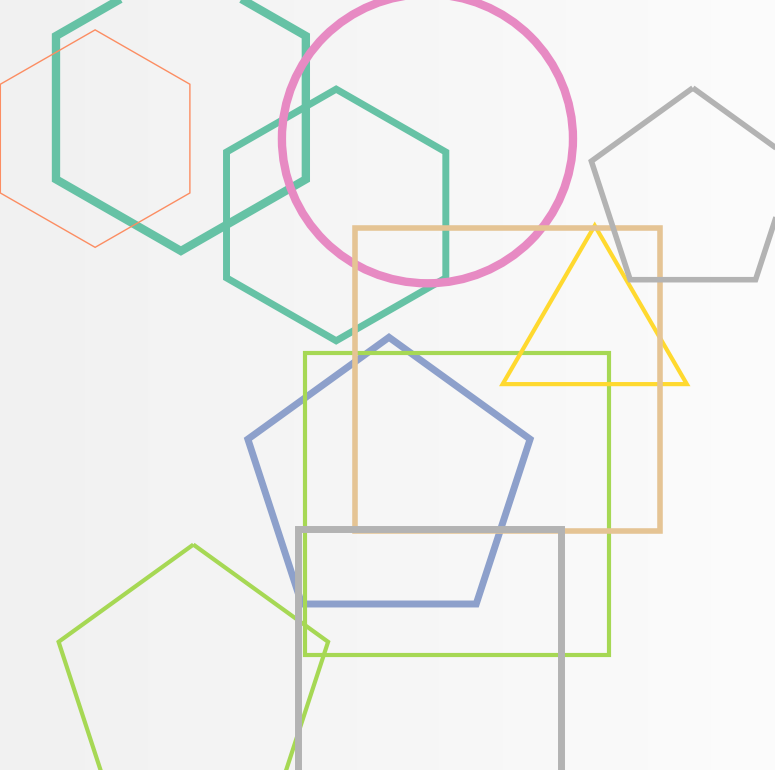[{"shape": "hexagon", "thickness": 3, "radius": 0.93, "center": [0.233, 0.86]}, {"shape": "hexagon", "thickness": 2.5, "radius": 0.82, "center": [0.434, 0.721]}, {"shape": "hexagon", "thickness": 0.5, "radius": 0.71, "center": [0.123, 0.82]}, {"shape": "pentagon", "thickness": 2.5, "radius": 0.96, "center": [0.502, 0.37]}, {"shape": "circle", "thickness": 3, "radius": 0.94, "center": [0.552, 0.82]}, {"shape": "square", "thickness": 1.5, "radius": 0.98, "center": [0.59, 0.346]}, {"shape": "pentagon", "thickness": 1.5, "radius": 0.91, "center": [0.249, 0.11]}, {"shape": "triangle", "thickness": 1.5, "radius": 0.69, "center": [0.767, 0.57]}, {"shape": "square", "thickness": 2, "radius": 0.98, "center": [0.655, 0.507]}, {"shape": "pentagon", "thickness": 2, "radius": 0.69, "center": [0.894, 0.748]}, {"shape": "square", "thickness": 2.5, "radius": 0.85, "center": [0.554, 0.143]}]